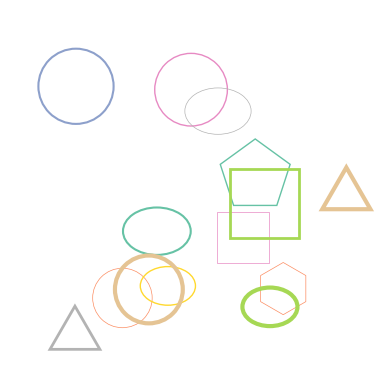[{"shape": "pentagon", "thickness": 1, "radius": 0.48, "center": [0.663, 0.544]}, {"shape": "oval", "thickness": 1.5, "radius": 0.44, "center": [0.407, 0.399]}, {"shape": "hexagon", "thickness": 0.5, "radius": 0.34, "center": [0.736, 0.25]}, {"shape": "circle", "thickness": 0.5, "radius": 0.39, "center": [0.318, 0.226]}, {"shape": "circle", "thickness": 1.5, "radius": 0.49, "center": [0.197, 0.776]}, {"shape": "square", "thickness": 0.5, "radius": 0.33, "center": [0.632, 0.383]}, {"shape": "circle", "thickness": 1, "radius": 0.47, "center": [0.496, 0.767]}, {"shape": "square", "thickness": 2, "radius": 0.45, "center": [0.688, 0.471]}, {"shape": "oval", "thickness": 3, "radius": 0.36, "center": [0.701, 0.203]}, {"shape": "oval", "thickness": 1, "radius": 0.36, "center": [0.436, 0.257]}, {"shape": "circle", "thickness": 3, "radius": 0.44, "center": [0.387, 0.248]}, {"shape": "triangle", "thickness": 3, "radius": 0.36, "center": [0.9, 0.493]}, {"shape": "triangle", "thickness": 2, "radius": 0.37, "center": [0.195, 0.13]}, {"shape": "oval", "thickness": 0.5, "radius": 0.43, "center": [0.566, 0.711]}]